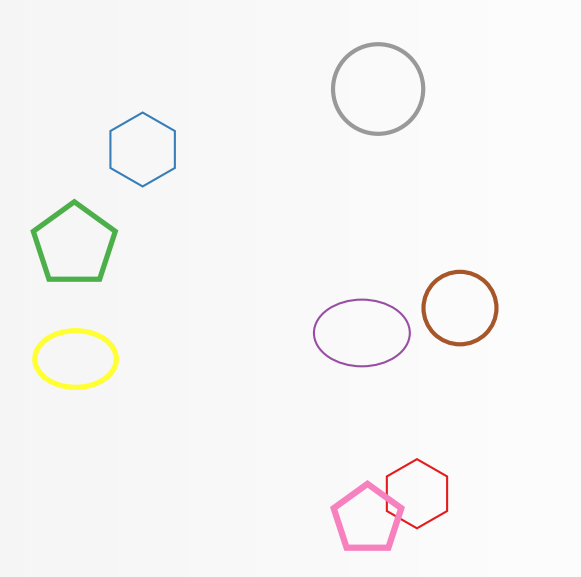[{"shape": "hexagon", "thickness": 1, "radius": 0.3, "center": [0.717, 0.144]}, {"shape": "hexagon", "thickness": 1, "radius": 0.32, "center": [0.245, 0.74]}, {"shape": "pentagon", "thickness": 2.5, "radius": 0.37, "center": [0.128, 0.576]}, {"shape": "oval", "thickness": 1, "radius": 0.41, "center": [0.623, 0.423]}, {"shape": "oval", "thickness": 2.5, "radius": 0.35, "center": [0.13, 0.377]}, {"shape": "circle", "thickness": 2, "radius": 0.31, "center": [0.791, 0.466]}, {"shape": "pentagon", "thickness": 3, "radius": 0.31, "center": [0.632, 0.1]}, {"shape": "circle", "thickness": 2, "radius": 0.39, "center": [0.651, 0.845]}]